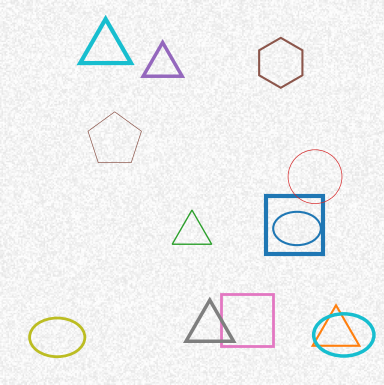[{"shape": "oval", "thickness": 1.5, "radius": 0.31, "center": [0.771, 0.407]}, {"shape": "square", "thickness": 3, "radius": 0.37, "center": [0.765, 0.416]}, {"shape": "triangle", "thickness": 1.5, "radius": 0.35, "center": [0.873, 0.137]}, {"shape": "triangle", "thickness": 1, "radius": 0.3, "center": [0.499, 0.395]}, {"shape": "circle", "thickness": 0.5, "radius": 0.35, "center": [0.818, 0.541]}, {"shape": "triangle", "thickness": 2.5, "radius": 0.29, "center": [0.422, 0.831]}, {"shape": "pentagon", "thickness": 0.5, "radius": 0.36, "center": [0.298, 0.637]}, {"shape": "hexagon", "thickness": 1.5, "radius": 0.32, "center": [0.729, 0.837]}, {"shape": "square", "thickness": 2, "radius": 0.33, "center": [0.642, 0.168]}, {"shape": "triangle", "thickness": 2.5, "radius": 0.36, "center": [0.545, 0.149]}, {"shape": "oval", "thickness": 2, "radius": 0.36, "center": [0.149, 0.124]}, {"shape": "triangle", "thickness": 3, "radius": 0.38, "center": [0.274, 0.874]}, {"shape": "oval", "thickness": 2.5, "radius": 0.39, "center": [0.893, 0.13]}]